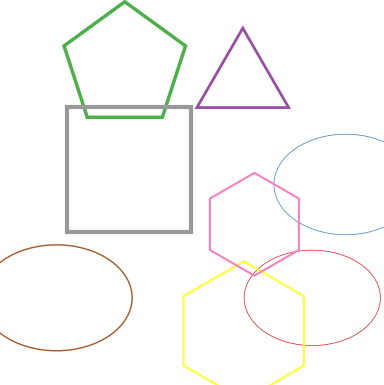[{"shape": "oval", "thickness": 0.5, "radius": 0.88, "center": [0.811, 0.226]}, {"shape": "oval", "thickness": 0.5, "radius": 0.93, "center": [0.898, 0.521]}, {"shape": "pentagon", "thickness": 2.5, "radius": 0.83, "center": [0.324, 0.83]}, {"shape": "triangle", "thickness": 2, "radius": 0.69, "center": [0.631, 0.789]}, {"shape": "hexagon", "thickness": 1.5, "radius": 0.9, "center": [0.633, 0.141]}, {"shape": "oval", "thickness": 1, "radius": 0.98, "center": [0.147, 0.226]}, {"shape": "hexagon", "thickness": 1.5, "radius": 0.67, "center": [0.661, 0.417]}, {"shape": "square", "thickness": 3, "radius": 0.81, "center": [0.335, 0.56]}]